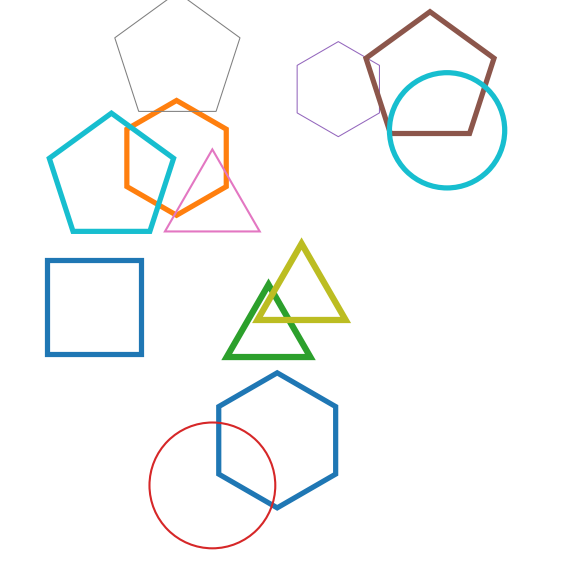[{"shape": "square", "thickness": 2.5, "radius": 0.41, "center": [0.163, 0.467]}, {"shape": "hexagon", "thickness": 2.5, "radius": 0.58, "center": [0.48, 0.237]}, {"shape": "hexagon", "thickness": 2.5, "radius": 0.5, "center": [0.306, 0.726]}, {"shape": "triangle", "thickness": 3, "radius": 0.42, "center": [0.465, 0.423]}, {"shape": "circle", "thickness": 1, "radius": 0.54, "center": [0.368, 0.159]}, {"shape": "hexagon", "thickness": 0.5, "radius": 0.41, "center": [0.586, 0.845]}, {"shape": "pentagon", "thickness": 2.5, "radius": 0.58, "center": [0.745, 0.862]}, {"shape": "triangle", "thickness": 1, "radius": 0.47, "center": [0.368, 0.646]}, {"shape": "pentagon", "thickness": 0.5, "radius": 0.57, "center": [0.307, 0.898]}, {"shape": "triangle", "thickness": 3, "radius": 0.44, "center": [0.522, 0.489]}, {"shape": "pentagon", "thickness": 2.5, "radius": 0.57, "center": [0.193, 0.69]}, {"shape": "circle", "thickness": 2.5, "radius": 0.5, "center": [0.774, 0.773]}]